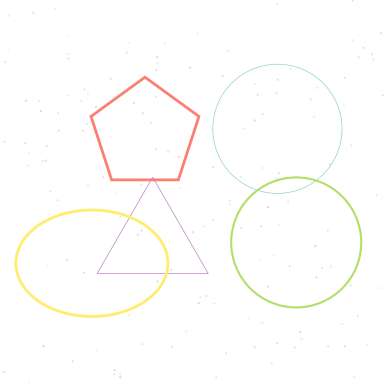[{"shape": "circle", "thickness": 0.5, "radius": 0.84, "center": [0.721, 0.665]}, {"shape": "pentagon", "thickness": 2, "radius": 0.74, "center": [0.377, 0.652]}, {"shape": "circle", "thickness": 1.5, "radius": 0.84, "center": [0.769, 0.37]}, {"shape": "triangle", "thickness": 0.5, "radius": 0.83, "center": [0.397, 0.373]}, {"shape": "oval", "thickness": 2, "radius": 0.99, "center": [0.239, 0.316]}]